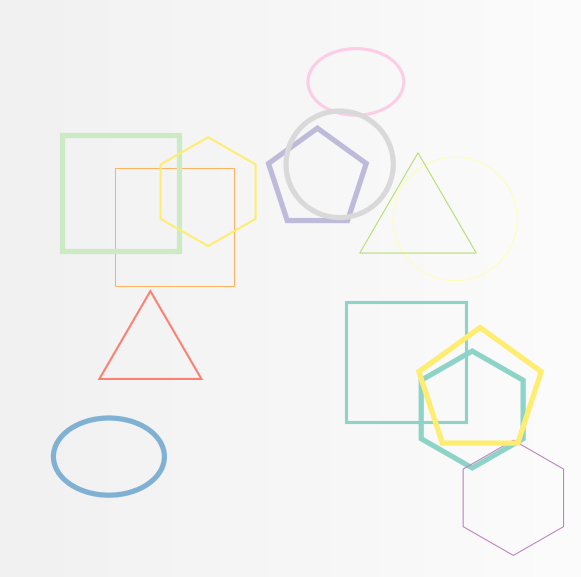[{"shape": "hexagon", "thickness": 2.5, "radius": 0.51, "center": [0.812, 0.29]}, {"shape": "square", "thickness": 1.5, "radius": 0.52, "center": [0.698, 0.371]}, {"shape": "circle", "thickness": 0.5, "radius": 0.53, "center": [0.783, 0.62]}, {"shape": "pentagon", "thickness": 2.5, "radius": 0.44, "center": [0.546, 0.689]}, {"shape": "triangle", "thickness": 1, "radius": 0.51, "center": [0.259, 0.394]}, {"shape": "oval", "thickness": 2.5, "radius": 0.48, "center": [0.187, 0.209]}, {"shape": "square", "thickness": 0.5, "radius": 0.51, "center": [0.3, 0.606]}, {"shape": "triangle", "thickness": 0.5, "radius": 0.58, "center": [0.719, 0.619]}, {"shape": "oval", "thickness": 1.5, "radius": 0.41, "center": [0.612, 0.857]}, {"shape": "circle", "thickness": 2.5, "radius": 0.46, "center": [0.584, 0.715]}, {"shape": "hexagon", "thickness": 0.5, "radius": 0.5, "center": [0.883, 0.137]}, {"shape": "square", "thickness": 2.5, "radius": 0.5, "center": [0.207, 0.665]}, {"shape": "pentagon", "thickness": 2.5, "radius": 0.55, "center": [0.826, 0.321]}, {"shape": "hexagon", "thickness": 1, "radius": 0.47, "center": [0.358, 0.667]}]